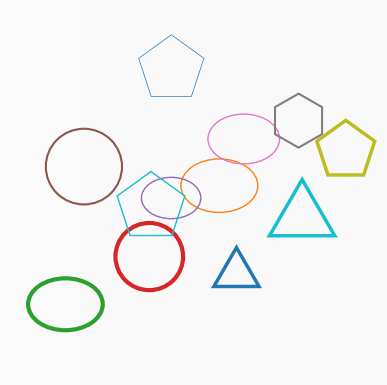[{"shape": "pentagon", "thickness": 0.5, "radius": 0.44, "center": [0.442, 0.821]}, {"shape": "triangle", "thickness": 2.5, "radius": 0.34, "center": [0.61, 0.29]}, {"shape": "oval", "thickness": 1, "radius": 0.5, "center": [0.566, 0.518]}, {"shape": "oval", "thickness": 3, "radius": 0.48, "center": [0.169, 0.21]}, {"shape": "circle", "thickness": 3, "radius": 0.44, "center": [0.385, 0.334]}, {"shape": "oval", "thickness": 1, "radius": 0.38, "center": [0.442, 0.486]}, {"shape": "circle", "thickness": 1.5, "radius": 0.49, "center": [0.217, 0.567]}, {"shape": "oval", "thickness": 1, "radius": 0.46, "center": [0.629, 0.639]}, {"shape": "hexagon", "thickness": 1.5, "radius": 0.35, "center": [0.77, 0.687]}, {"shape": "pentagon", "thickness": 2.5, "radius": 0.39, "center": [0.892, 0.609]}, {"shape": "triangle", "thickness": 2.5, "radius": 0.49, "center": [0.78, 0.436]}, {"shape": "pentagon", "thickness": 1, "radius": 0.46, "center": [0.39, 0.463]}]